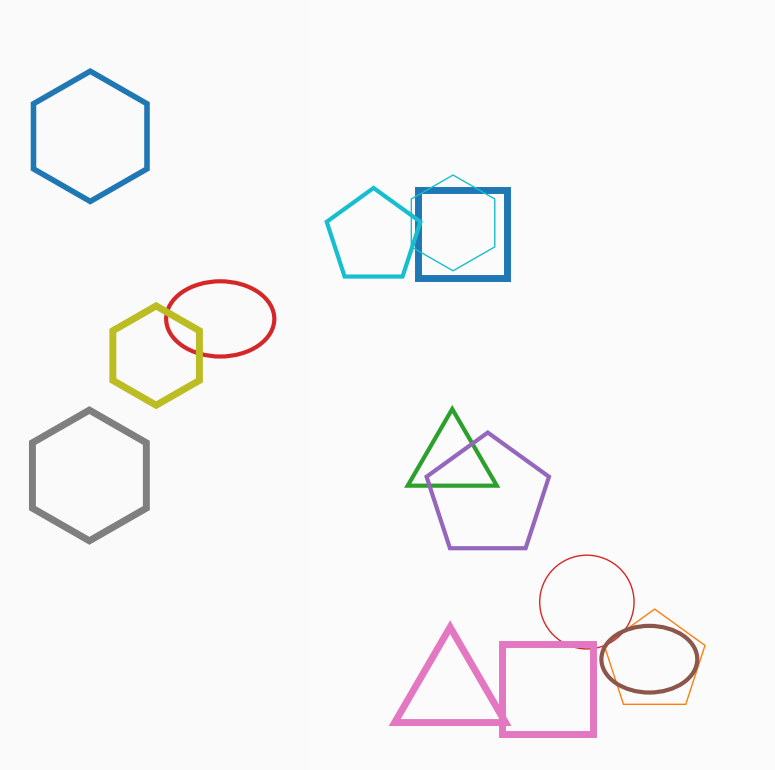[{"shape": "square", "thickness": 2.5, "radius": 0.29, "center": [0.597, 0.696]}, {"shape": "hexagon", "thickness": 2, "radius": 0.42, "center": [0.116, 0.823]}, {"shape": "pentagon", "thickness": 0.5, "radius": 0.34, "center": [0.845, 0.141]}, {"shape": "triangle", "thickness": 1.5, "radius": 0.33, "center": [0.584, 0.402]}, {"shape": "circle", "thickness": 0.5, "radius": 0.3, "center": [0.757, 0.218]}, {"shape": "oval", "thickness": 1.5, "radius": 0.35, "center": [0.284, 0.586]}, {"shape": "pentagon", "thickness": 1.5, "radius": 0.42, "center": [0.629, 0.355]}, {"shape": "oval", "thickness": 1.5, "radius": 0.31, "center": [0.838, 0.144]}, {"shape": "square", "thickness": 2.5, "radius": 0.29, "center": [0.707, 0.105]}, {"shape": "triangle", "thickness": 2.5, "radius": 0.41, "center": [0.581, 0.103]}, {"shape": "hexagon", "thickness": 2.5, "radius": 0.42, "center": [0.115, 0.383]}, {"shape": "hexagon", "thickness": 2.5, "radius": 0.32, "center": [0.201, 0.538]}, {"shape": "pentagon", "thickness": 1.5, "radius": 0.32, "center": [0.482, 0.692]}, {"shape": "hexagon", "thickness": 0.5, "radius": 0.31, "center": [0.585, 0.71]}]